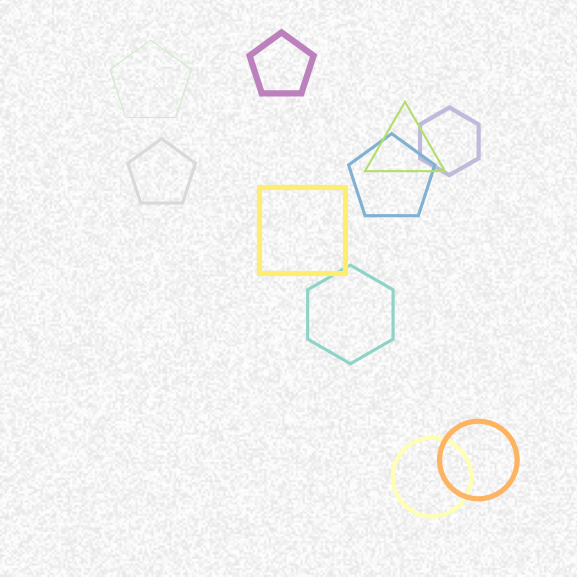[{"shape": "hexagon", "thickness": 1.5, "radius": 0.43, "center": [0.607, 0.455]}, {"shape": "circle", "thickness": 2, "radius": 0.34, "center": [0.748, 0.173]}, {"shape": "hexagon", "thickness": 2, "radius": 0.29, "center": [0.778, 0.754]}, {"shape": "pentagon", "thickness": 1.5, "radius": 0.39, "center": [0.678, 0.689]}, {"shape": "circle", "thickness": 2.5, "radius": 0.34, "center": [0.828, 0.203]}, {"shape": "triangle", "thickness": 1, "radius": 0.4, "center": [0.701, 0.743]}, {"shape": "pentagon", "thickness": 1.5, "radius": 0.31, "center": [0.28, 0.697]}, {"shape": "pentagon", "thickness": 3, "radius": 0.29, "center": [0.488, 0.885]}, {"shape": "pentagon", "thickness": 0.5, "radius": 0.37, "center": [0.261, 0.856]}, {"shape": "square", "thickness": 2.5, "radius": 0.37, "center": [0.524, 0.601]}]